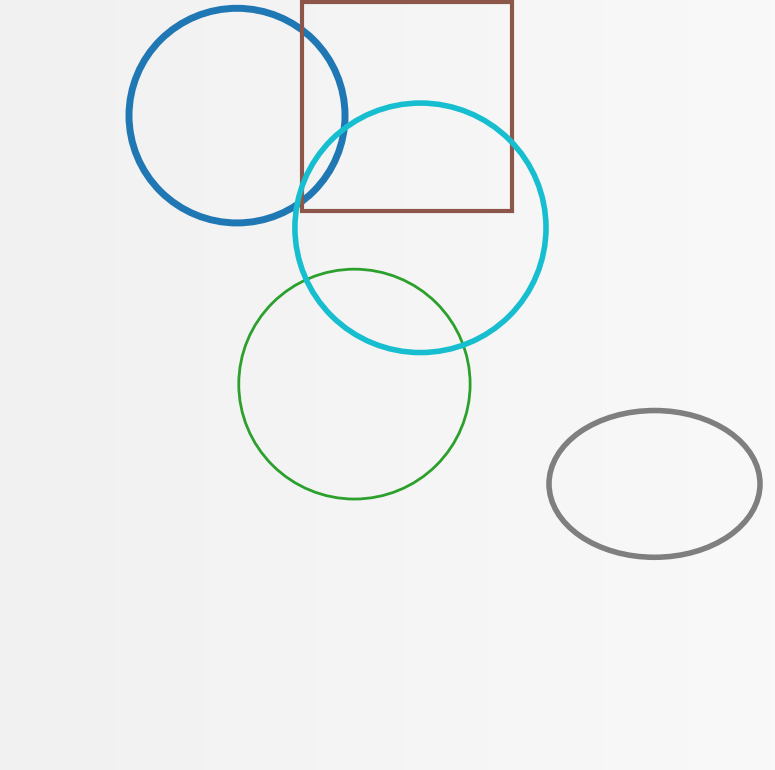[{"shape": "circle", "thickness": 2.5, "radius": 0.7, "center": [0.306, 0.85]}, {"shape": "circle", "thickness": 1, "radius": 0.75, "center": [0.457, 0.501]}, {"shape": "square", "thickness": 1.5, "radius": 0.68, "center": [0.526, 0.862]}, {"shape": "oval", "thickness": 2, "radius": 0.68, "center": [0.845, 0.372]}, {"shape": "circle", "thickness": 2, "radius": 0.81, "center": [0.543, 0.704]}]